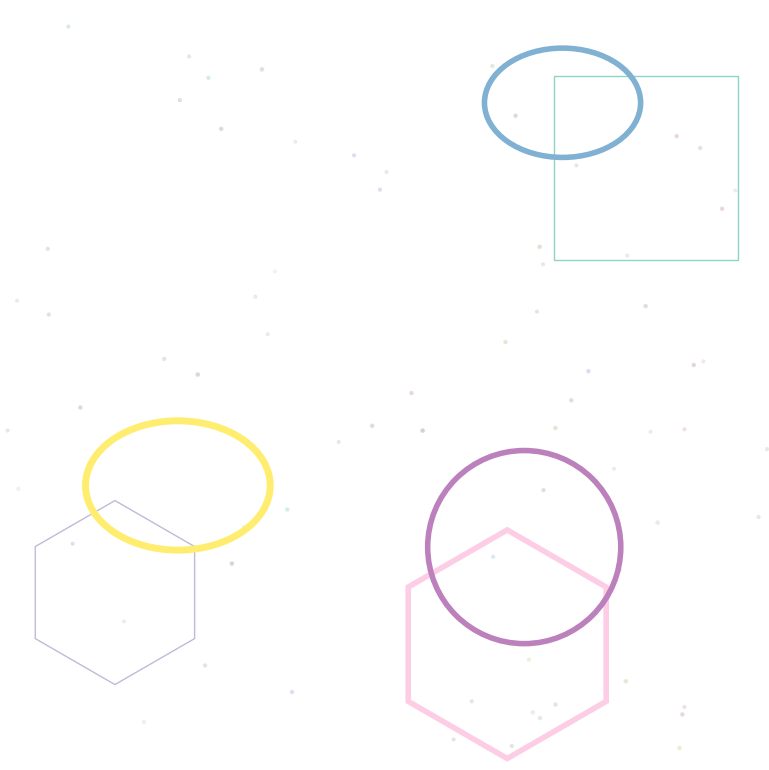[{"shape": "square", "thickness": 0.5, "radius": 0.6, "center": [0.839, 0.782]}, {"shape": "hexagon", "thickness": 0.5, "radius": 0.6, "center": [0.149, 0.23]}, {"shape": "oval", "thickness": 2, "radius": 0.51, "center": [0.731, 0.867]}, {"shape": "hexagon", "thickness": 2, "radius": 0.74, "center": [0.659, 0.163]}, {"shape": "circle", "thickness": 2, "radius": 0.63, "center": [0.681, 0.29]}, {"shape": "oval", "thickness": 2.5, "radius": 0.6, "center": [0.231, 0.37]}]